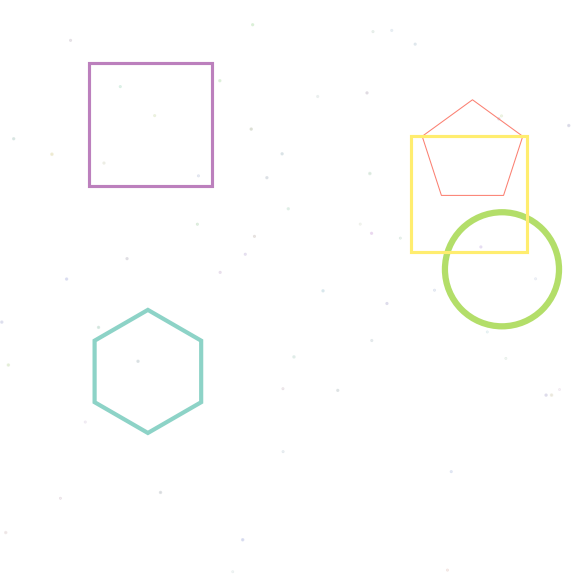[{"shape": "hexagon", "thickness": 2, "radius": 0.53, "center": [0.256, 0.356]}, {"shape": "pentagon", "thickness": 0.5, "radius": 0.46, "center": [0.818, 0.735]}, {"shape": "circle", "thickness": 3, "radius": 0.49, "center": [0.869, 0.533]}, {"shape": "square", "thickness": 1.5, "radius": 0.53, "center": [0.26, 0.784]}, {"shape": "square", "thickness": 1.5, "radius": 0.5, "center": [0.813, 0.663]}]